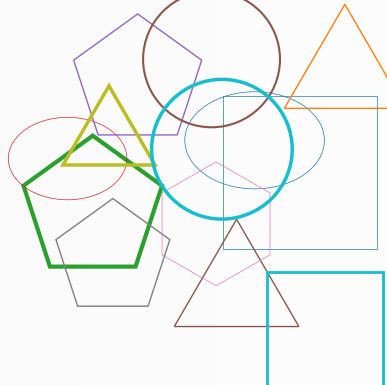[{"shape": "oval", "thickness": 0.5, "radius": 0.9, "center": [0.657, 0.636]}, {"shape": "square", "thickness": 0.5, "radius": 0.99, "center": [0.774, 0.551]}, {"shape": "triangle", "thickness": 1, "radius": 0.9, "center": [0.89, 0.809]}, {"shape": "pentagon", "thickness": 3, "radius": 0.94, "center": [0.239, 0.46]}, {"shape": "oval", "thickness": 0.5, "radius": 0.76, "center": [0.174, 0.588]}, {"shape": "pentagon", "thickness": 1, "radius": 0.87, "center": [0.355, 0.79]}, {"shape": "triangle", "thickness": 1, "radius": 0.93, "center": [0.611, 0.245]}, {"shape": "circle", "thickness": 1.5, "radius": 0.88, "center": [0.546, 0.846]}, {"shape": "hexagon", "thickness": 0.5, "radius": 0.8, "center": [0.558, 0.418]}, {"shape": "pentagon", "thickness": 1, "radius": 0.77, "center": [0.291, 0.33]}, {"shape": "triangle", "thickness": 2.5, "radius": 0.68, "center": [0.281, 0.64]}, {"shape": "circle", "thickness": 2.5, "radius": 0.91, "center": [0.573, 0.612]}, {"shape": "square", "thickness": 2, "radius": 0.75, "center": [0.839, 0.144]}]